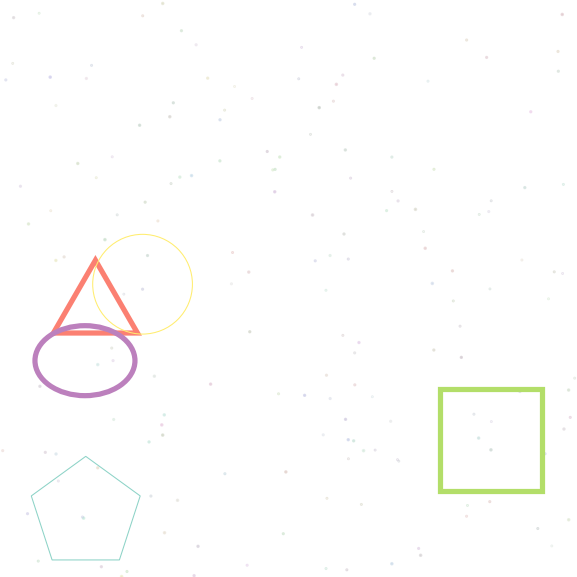[{"shape": "pentagon", "thickness": 0.5, "radius": 0.5, "center": [0.148, 0.11]}, {"shape": "triangle", "thickness": 2.5, "radius": 0.42, "center": [0.165, 0.464]}, {"shape": "square", "thickness": 2.5, "radius": 0.44, "center": [0.85, 0.237]}, {"shape": "oval", "thickness": 2.5, "radius": 0.43, "center": [0.147, 0.375]}, {"shape": "circle", "thickness": 0.5, "radius": 0.43, "center": [0.247, 0.507]}]